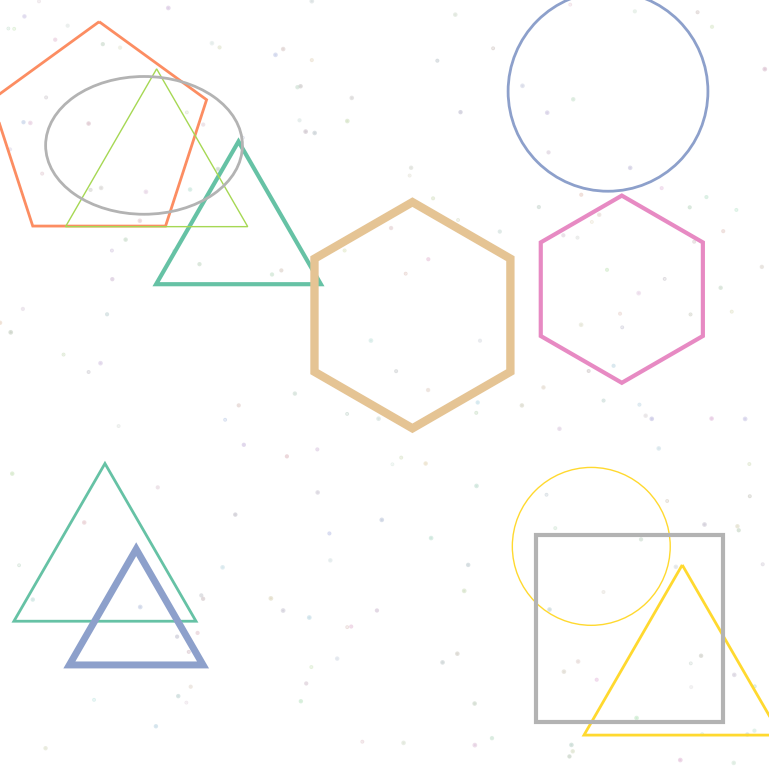[{"shape": "triangle", "thickness": 1, "radius": 0.68, "center": [0.136, 0.261]}, {"shape": "triangle", "thickness": 1.5, "radius": 0.62, "center": [0.31, 0.693]}, {"shape": "pentagon", "thickness": 1, "radius": 0.73, "center": [0.129, 0.825]}, {"shape": "triangle", "thickness": 2.5, "radius": 0.5, "center": [0.177, 0.187]}, {"shape": "circle", "thickness": 1, "radius": 0.65, "center": [0.79, 0.881]}, {"shape": "hexagon", "thickness": 1.5, "radius": 0.61, "center": [0.808, 0.624]}, {"shape": "triangle", "thickness": 0.5, "radius": 0.68, "center": [0.203, 0.774]}, {"shape": "triangle", "thickness": 1, "radius": 0.74, "center": [0.886, 0.119]}, {"shape": "circle", "thickness": 0.5, "radius": 0.51, "center": [0.768, 0.29]}, {"shape": "hexagon", "thickness": 3, "radius": 0.73, "center": [0.536, 0.591]}, {"shape": "oval", "thickness": 1, "radius": 0.64, "center": [0.187, 0.811]}, {"shape": "square", "thickness": 1.5, "radius": 0.61, "center": [0.817, 0.183]}]